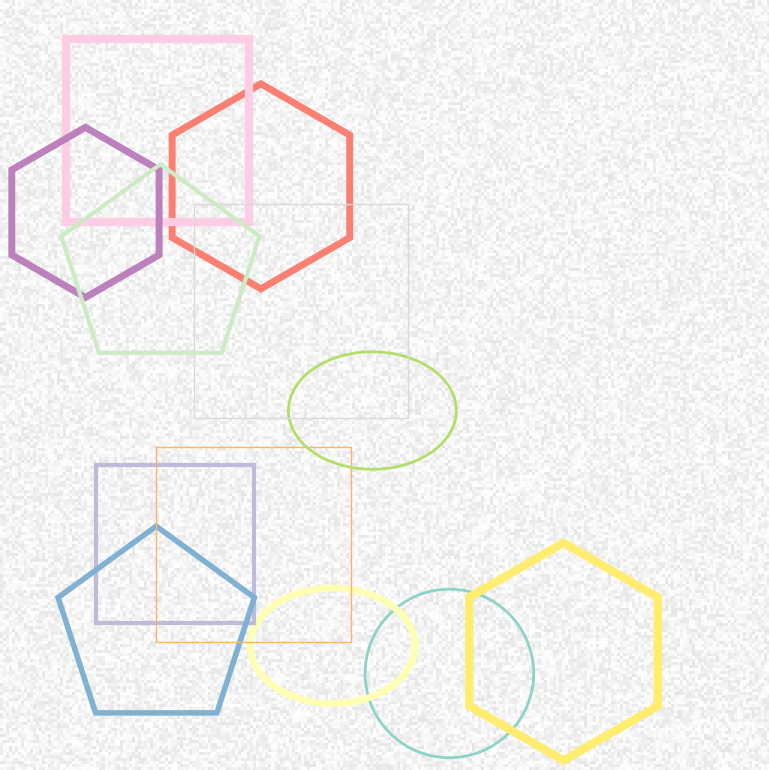[{"shape": "circle", "thickness": 1, "radius": 0.55, "center": [0.584, 0.125]}, {"shape": "oval", "thickness": 2.5, "radius": 0.54, "center": [0.432, 0.161]}, {"shape": "square", "thickness": 1.5, "radius": 0.51, "center": [0.227, 0.294]}, {"shape": "hexagon", "thickness": 2.5, "radius": 0.67, "center": [0.339, 0.758]}, {"shape": "pentagon", "thickness": 2, "radius": 0.67, "center": [0.203, 0.183]}, {"shape": "square", "thickness": 0.5, "radius": 0.63, "center": [0.329, 0.292]}, {"shape": "oval", "thickness": 1, "radius": 0.54, "center": [0.484, 0.467]}, {"shape": "square", "thickness": 3, "radius": 0.59, "center": [0.204, 0.831]}, {"shape": "square", "thickness": 0.5, "radius": 0.69, "center": [0.391, 0.596]}, {"shape": "hexagon", "thickness": 2.5, "radius": 0.55, "center": [0.111, 0.724]}, {"shape": "pentagon", "thickness": 1.5, "radius": 0.68, "center": [0.208, 0.651]}, {"shape": "hexagon", "thickness": 3, "radius": 0.71, "center": [0.732, 0.154]}]